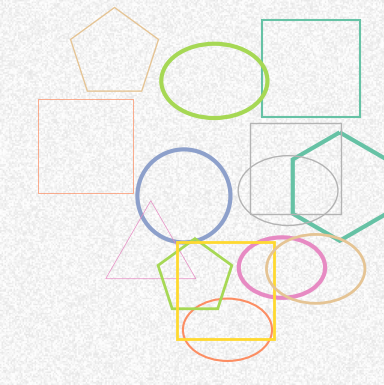[{"shape": "hexagon", "thickness": 3, "radius": 0.7, "center": [0.882, 0.515]}, {"shape": "square", "thickness": 1.5, "radius": 0.63, "center": [0.808, 0.822]}, {"shape": "square", "thickness": 0.5, "radius": 0.61, "center": [0.223, 0.62]}, {"shape": "oval", "thickness": 1.5, "radius": 0.58, "center": [0.591, 0.143]}, {"shape": "circle", "thickness": 3, "radius": 0.6, "center": [0.478, 0.491]}, {"shape": "oval", "thickness": 3, "radius": 0.56, "center": [0.732, 0.305]}, {"shape": "triangle", "thickness": 0.5, "radius": 0.68, "center": [0.392, 0.344]}, {"shape": "pentagon", "thickness": 2, "radius": 0.5, "center": [0.506, 0.279]}, {"shape": "oval", "thickness": 3, "radius": 0.69, "center": [0.557, 0.79]}, {"shape": "square", "thickness": 2, "radius": 0.63, "center": [0.585, 0.245]}, {"shape": "oval", "thickness": 2, "radius": 0.64, "center": [0.82, 0.302]}, {"shape": "pentagon", "thickness": 1, "radius": 0.6, "center": [0.298, 0.86]}, {"shape": "oval", "thickness": 1, "radius": 0.65, "center": [0.748, 0.505]}, {"shape": "square", "thickness": 1, "radius": 0.59, "center": [0.768, 0.562]}]